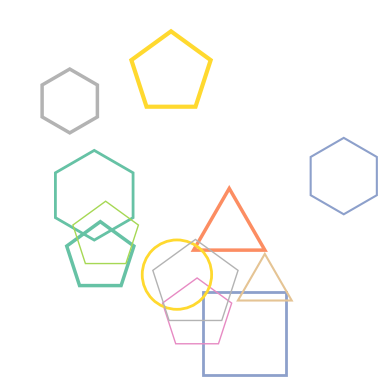[{"shape": "hexagon", "thickness": 2, "radius": 0.58, "center": [0.245, 0.493]}, {"shape": "pentagon", "thickness": 2.5, "radius": 0.46, "center": [0.261, 0.332]}, {"shape": "triangle", "thickness": 2.5, "radius": 0.53, "center": [0.595, 0.404]}, {"shape": "square", "thickness": 2, "radius": 0.54, "center": [0.634, 0.133]}, {"shape": "hexagon", "thickness": 1.5, "radius": 0.5, "center": [0.893, 0.543]}, {"shape": "pentagon", "thickness": 1, "radius": 0.47, "center": [0.512, 0.184]}, {"shape": "pentagon", "thickness": 1, "radius": 0.45, "center": [0.274, 0.388]}, {"shape": "circle", "thickness": 2, "radius": 0.45, "center": [0.46, 0.287]}, {"shape": "pentagon", "thickness": 3, "radius": 0.54, "center": [0.444, 0.81]}, {"shape": "triangle", "thickness": 1.5, "radius": 0.4, "center": [0.688, 0.26]}, {"shape": "hexagon", "thickness": 2.5, "radius": 0.41, "center": [0.181, 0.738]}, {"shape": "pentagon", "thickness": 1, "radius": 0.58, "center": [0.508, 0.262]}]